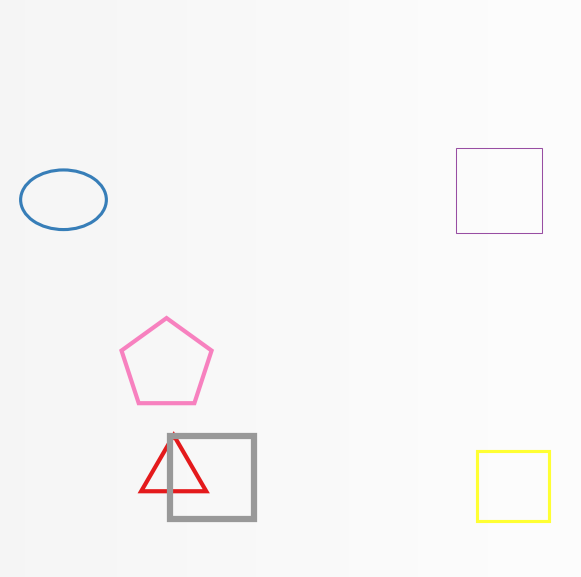[{"shape": "triangle", "thickness": 2, "radius": 0.32, "center": [0.299, 0.181]}, {"shape": "oval", "thickness": 1.5, "radius": 0.37, "center": [0.109, 0.653]}, {"shape": "square", "thickness": 0.5, "radius": 0.37, "center": [0.858, 0.669]}, {"shape": "square", "thickness": 1.5, "radius": 0.31, "center": [0.883, 0.157]}, {"shape": "pentagon", "thickness": 2, "radius": 0.41, "center": [0.287, 0.367]}, {"shape": "square", "thickness": 3, "radius": 0.36, "center": [0.364, 0.172]}]